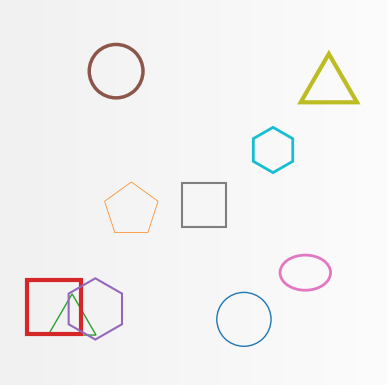[{"shape": "circle", "thickness": 1, "radius": 0.35, "center": [0.629, 0.171]}, {"shape": "pentagon", "thickness": 0.5, "radius": 0.36, "center": [0.339, 0.455]}, {"shape": "triangle", "thickness": 1, "radius": 0.36, "center": [0.186, 0.165]}, {"shape": "square", "thickness": 3, "radius": 0.35, "center": [0.138, 0.203]}, {"shape": "hexagon", "thickness": 1.5, "radius": 0.4, "center": [0.246, 0.198]}, {"shape": "circle", "thickness": 2.5, "radius": 0.35, "center": [0.3, 0.815]}, {"shape": "oval", "thickness": 2, "radius": 0.33, "center": [0.788, 0.292]}, {"shape": "square", "thickness": 1.5, "radius": 0.29, "center": [0.526, 0.468]}, {"shape": "triangle", "thickness": 3, "radius": 0.42, "center": [0.849, 0.776]}, {"shape": "hexagon", "thickness": 2, "radius": 0.29, "center": [0.705, 0.61]}]